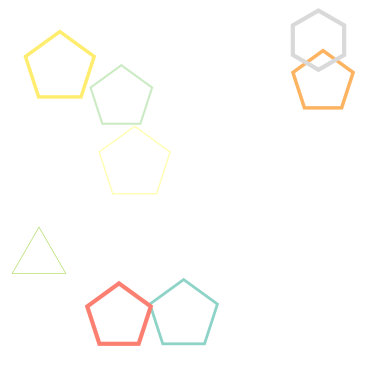[{"shape": "pentagon", "thickness": 2, "radius": 0.46, "center": [0.477, 0.182]}, {"shape": "pentagon", "thickness": 1, "radius": 0.48, "center": [0.35, 0.575]}, {"shape": "pentagon", "thickness": 3, "radius": 0.43, "center": [0.309, 0.177]}, {"shape": "pentagon", "thickness": 2.5, "radius": 0.41, "center": [0.839, 0.786]}, {"shape": "triangle", "thickness": 0.5, "radius": 0.4, "center": [0.101, 0.33]}, {"shape": "hexagon", "thickness": 3, "radius": 0.38, "center": [0.827, 0.896]}, {"shape": "pentagon", "thickness": 1.5, "radius": 0.42, "center": [0.315, 0.747]}, {"shape": "pentagon", "thickness": 2.5, "radius": 0.47, "center": [0.155, 0.824]}]